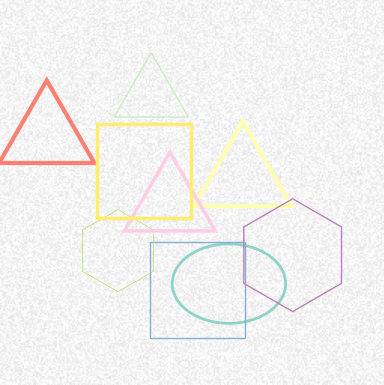[{"shape": "oval", "thickness": 2, "radius": 0.74, "center": [0.595, 0.263]}, {"shape": "triangle", "thickness": 3, "radius": 0.73, "center": [0.63, 0.538]}, {"shape": "triangle", "thickness": 3, "radius": 0.71, "center": [0.121, 0.648]}, {"shape": "square", "thickness": 1, "radius": 0.62, "center": [0.513, 0.247]}, {"shape": "hexagon", "thickness": 0.5, "radius": 0.53, "center": [0.306, 0.349]}, {"shape": "triangle", "thickness": 2.5, "radius": 0.68, "center": [0.441, 0.468]}, {"shape": "hexagon", "thickness": 1, "radius": 0.73, "center": [0.76, 0.337]}, {"shape": "triangle", "thickness": 1, "radius": 0.56, "center": [0.393, 0.752]}, {"shape": "square", "thickness": 2.5, "radius": 0.61, "center": [0.373, 0.556]}]